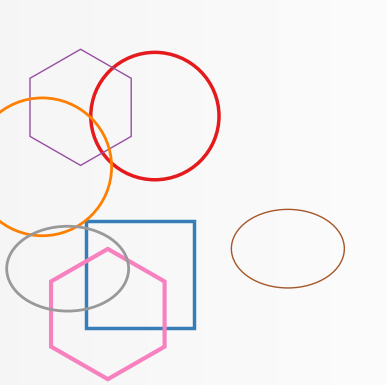[{"shape": "circle", "thickness": 2.5, "radius": 0.83, "center": [0.4, 0.699]}, {"shape": "square", "thickness": 2.5, "radius": 0.69, "center": [0.361, 0.287]}, {"shape": "hexagon", "thickness": 1, "radius": 0.75, "center": [0.208, 0.721]}, {"shape": "circle", "thickness": 2, "radius": 0.89, "center": [0.109, 0.567]}, {"shape": "oval", "thickness": 1, "radius": 0.73, "center": [0.743, 0.354]}, {"shape": "hexagon", "thickness": 3, "radius": 0.85, "center": [0.278, 0.184]}, {"shape": "oval", "thickness": 2, "radius": 0.79, "center": [0.175, 0.302]}]